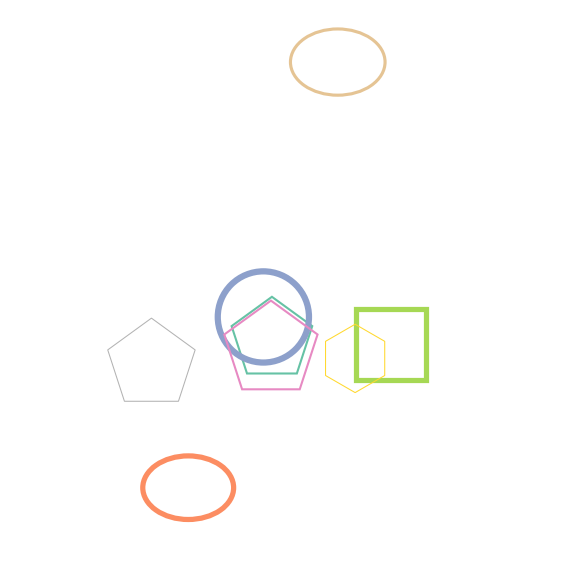[{"shape": "pentagon", "thickness": 1, "radius": 0.37, "center": [0.471, 0.412]}, {"shape": "oval", "thickness": 2.5, "radius": 0.39, "center": [0.326, 0.155]}, {"shape": "circle", "thickness": 3, "radius": 0.39, "center": [0.456, 0.45]}, {"shape": "pentagon", "thickness": 1, "radius": 0.42, "center": [0.469, 0.394]}, {"shape": "square", "thickness": 2.5, "radius": 0.31, "center": [0.677, 0.402]}, {"shape": "hexagon", "thickness": 0.5, "radius": 0.3, "center": [0.615, 0.378]}, {"shape": "oval", "thickness": 1.5, "radius": 0.41, "center": [0.585, 0.892]}, {"shape": "pentagon", "thickness": 0.5, "radius": 0.4, "center": [0.262, 0.369]}]